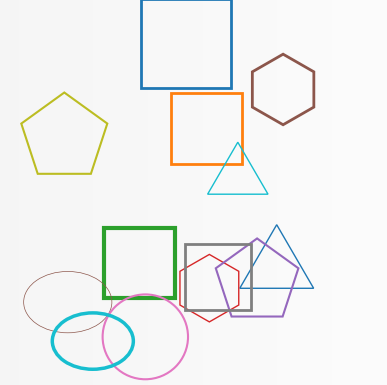[{"shape": "square", "thickness": 2, "radius": 0.58, "center": [0.479, 0.887]}, {"shape": "triangle", "thickness": 1, "radius": 0.55, "center": [0.714, 0.306]}, {"shape": "square", "thickness": 2, "radius": 0.46, "center": [0.533, 0.667]}, {"shape": "square", "thickness": 3, "radius": 0.46, "center": [0.359, 0.317]}, {"shape": "hexagon", "thickness": 1, "radius": 0.44, "center": [0.54, 0.252]}, {"shape": "pentagon", "thickness": 1.5, "radius": 0.56, "center": [0.663, 0.269]}, {"shape": "hexagon", "thickness": 2, "radius": 0.46, "center": [0.731, 0.768]}, {"shape": "oval", "thickness": 0.5, "radius": 0.57, "center": [0.175, 0.215]}, {"shape": "circle", "thickness": 1.5, "radius": 0.55, "center": [0.375, 0.125]}, {"shape": "square", "thickness": 2, "radius": 0.43, "center": [0.562, 0.28]}, {"shape": "pentagon", "thickness": 1.5, "radius": 0.58, "center": [0.166, 0.643]}, {"shape": "triangle", "thickness": 1, "radius": 0.45, "center": [0.614, 0.541]}, {"shape": "oval", "thickness": 2.5, "radius": 0.52, "center": [0.24, 0.114]}]